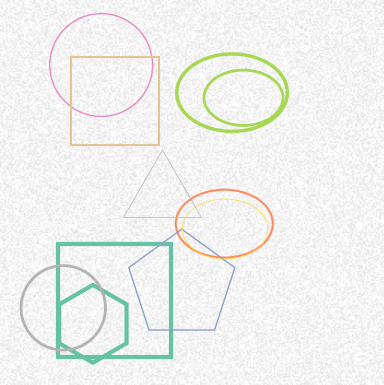[{"shape": "square", "thickness": 3, "radius": 0.73, "center": [0.296, 0.219]}, {"shape": "hexagon", "thickness": 3, "radius": 0.51, "center": [0.241, 0.159]}, {"shape": "oval", "thickness": 1.5, "radius": 0.63, "center": [0.583, 0.419]}, {"shape": "pentagon", "thickness": 1, "radius": 0.72, "center": [0.472, 0.26]}, {"shape": "circle", "thickness": 1, "radius": 0.67, "center": [0.263, 0.831]}, {"shape": "oval", "thickness": 2, "radius": 0.51, "center": [0.632, 0.746]}, {"shape": "oval", "thickness": 2.5, "radius": 0.72, "center": [0.603, 0.759]}, {"shape": "oval", "thickness": 0.5, "radius": 0.56, "center": [0.585, 0.405]}, {"shape": "square", "thickness": 1.5, "radius": 0.57, "center": [0.3, 0.739]}, {"shape": "triangle", "thickness": 0.5, "radius": 0.59, "center": [0.422, 0.494]}, {"shape": "circle", "thickness": 2, "radius": 0.55, "center": [0.164, 0.2]}]